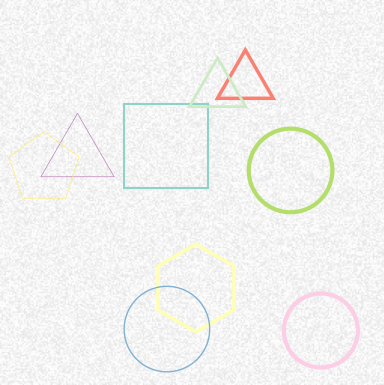[{"shape": "square", "thickness": 1.5, "radius": 0.55, "center": [0.431, 0.621]}, {"shape": "hexagon", "thickness": 2.5, "radius": 0.57, "center": [0.509, 0.252]}, {"shape": "triangle", "thickness": 2.5, "radius": 0.42, "center": [0.637, 0.786]}, {"shape": "circle", "thickness": 1, "radius": 0.56, "center": [0.434, 0.145]}, {"shape": "circle", "thickness": 3, "radius": 0.54, "center": [0.755, 0.557]}, {"shape": "circle", "thickness": 3, "radius": 0.48, "center": [0.833, 0.142]}, {"shape": "triangle", "thickness": 0.5, "radius": 0.55, "center": [0.201, 0.596]}, {"shape": "triangle", "thickness": 2, "radius": 0.42, "center": [0.565, 0.765]}, {"shape": "pentagon", "thickness": 0.5, "radius": 0.48, "center": [0.114, 0.563]}]